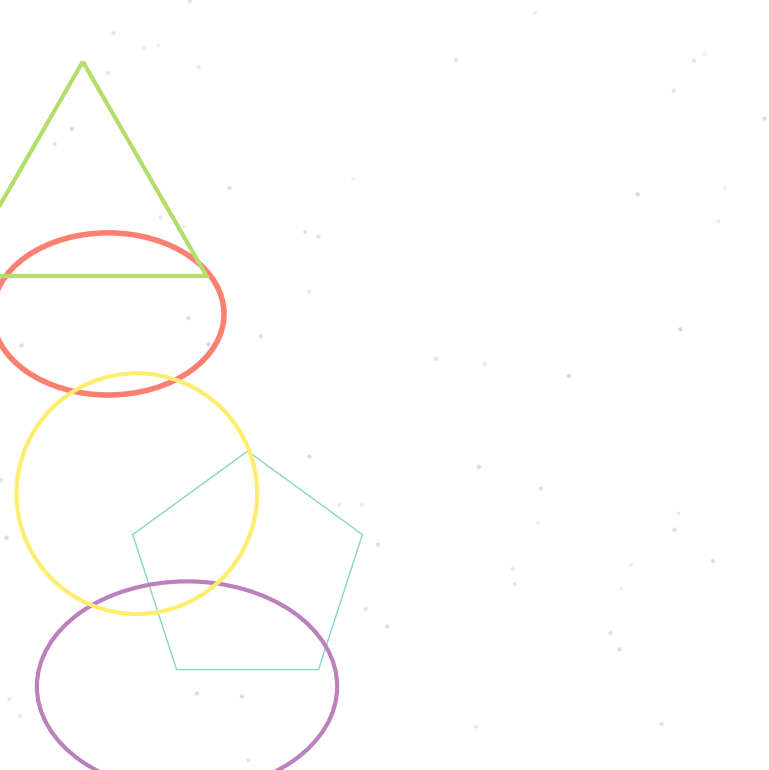[{"shape": "pentagon", "thickness": 0.5, "radius": 0.78, "center": [0.322, 0.257]}, {"shape": "oval", "thickness": 2, "radius": 0.75, "center": [0.14, 0.592]}, {"shape": "triangle", "thickness": 1.5, "radius": 0.93, "center": [0.108, 0.734]}, {"shape": "oval", "thickness": 1.5, "radius": 0.97, "center": [0.243, 0.108]}, {"shape": "circle", "thickness": 1.5, "radius": 0.78, "center": [0.178, 0.359]}]